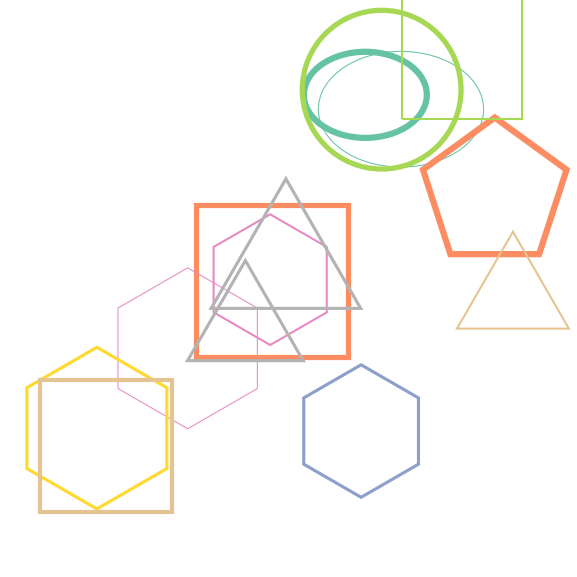[{"shape": "oval", "thickness": 3, "radius": 0.53, "center": [0.633, 0.835]}, {"shape": "oval", "thickness": 0.5, "radius": 0.72, "center": [0.694, 0.81]}, {"shape": "square", "thickness": 2.5, "radius": 0.66, "center": [0.471, 0.512]}, {"shape": "pentagon", "thickness": 3, "radius": 0.65, "center": [0.857, 0.665]}, {"shape": "hexagon", "thickness": 1.5, "radius": 0.57, "center": [0.625, 0.253]}, {"shape": "hexagon", "thickness": 0.5, "radius": 0.7, "center": [0.325, 0.396]}, {"shape": "hexagon", "thickness": 1, "radius": 0.57, "center": [0.468, 0.515]}, {"shape": "circle", "thickness": 2.5, "radius": 0.69, "center": [0.661, 0.844]}, {"shape": "square", "thickness": 1, "radius": 0.52, "center": [0.8, 0.897]}, {"shape": "hexagon", "thickness": 1.5, "radius": 0.7, "center": [0.168, 0.258]}, {"shape": "square", "thickness": 2, "radius": 0.57, "center": [0.184, 0.227]}, {"shape": "triangle", "thickness": 1, "radius": 0.56, "center": [0.888, 0.486]}, {"shape": "triangle", "thickness": 1.5, "radius": 0.58, "center": [0.425, 0.432]}, {"shape": "triangle", "thickness": 1.5, "radius": 0.75, "center": [0.495, 0.54]}]